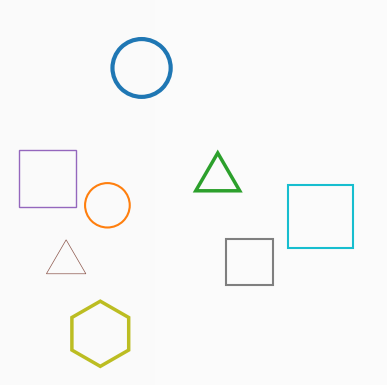[{"shape": "circle", "thickness": 3, "radius": 0.38, "center": [0.365, 0.823]}, {"shape": "circle", "thickness": 1.5, "radius": 0.29, "center": [0.277, 0.467]}, {"shape": "triangle", "thickness": 2.5, "radius": 0.33, "center": [0.562, 0.537]}, {"shape": "square", "thickness": 1, "radius": 0.37, "center": [0.123, 0.537]}, {"shape": "triangle", "thickness": 0.5, "radius": 0.29, "center": [0.171, 0.318]}, {"shape": "square", "thickness": 1.5, "radius": 0.3, "center": [0.645, 0.319]}, {"shape": "hexagon", "thickness": 2.5, "radius": 0.42, "center": [0.259, 0.133]}, {"shape": "square", "thickness": 1.5, "radius": 0.41, "center": [0.827, 0.438]}]